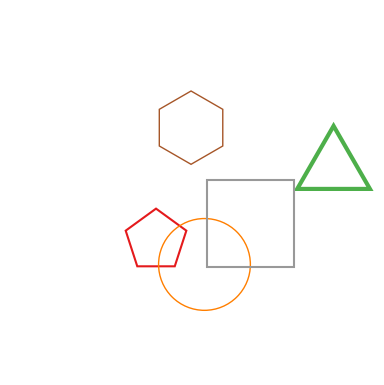[{"shape": "pentagon", "thickness": 1.5, "radius": 0.41, "center": [0.405, 0.375]}, {"shape": "triangle", "thickness": 3, "radius": 0.55, "center": [0.866, 0.564]}, {"shape": "circle", "thickness": 1, "radius": 0.6, "center": [0.531, 0.313]}, {"shape": "hexagon", "thickness": 1, "radius": 0.48, "center": [0.496, 0.668]}, {"shape": "square", "thickness": 1.5, "radius": 0.57, "center": [0.652, 0.419]}]